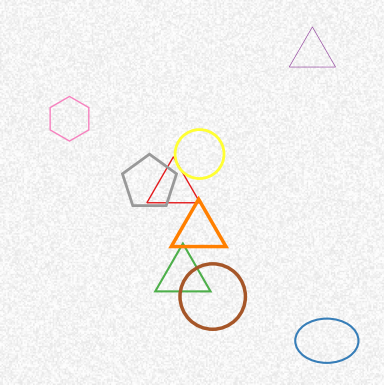[{"shape": "triangle", "thickness": 1, "radius": 0.4, "center": [0.451, 0.513]}, {"shape": "oval", "thickness": 1.5, "radius": 0.41, "center": [0.849, 0.115]}, {"shape": "triangle", "thickness": 1.5, "radius": 0.41, "center": [0.475, 0.285]}, {"shape": "triangle", "thickness": 0.5, "radius": 0.35, "center": [0.811, 0.861]}, {"shape": "triangle", "thickness": 2.5, "radius": 0.41, "center": [0.516, 0.401]}, {"shape": "circle", "thickness": 2, "radius": 0.32, "center": [0.518, 0.6]}, {"shape": "circle", "thickness": 2.5, "radius": 0.42, "center": [0.552, 0.23]}, {"shape": "hexagon", "thickness": 1, "radius": 0.29, "center": [0.18, 0.692]}, {"shape": "pentagon", "thickness": 2, "radius": 0.37, "center": [0.388, 0.526]}]